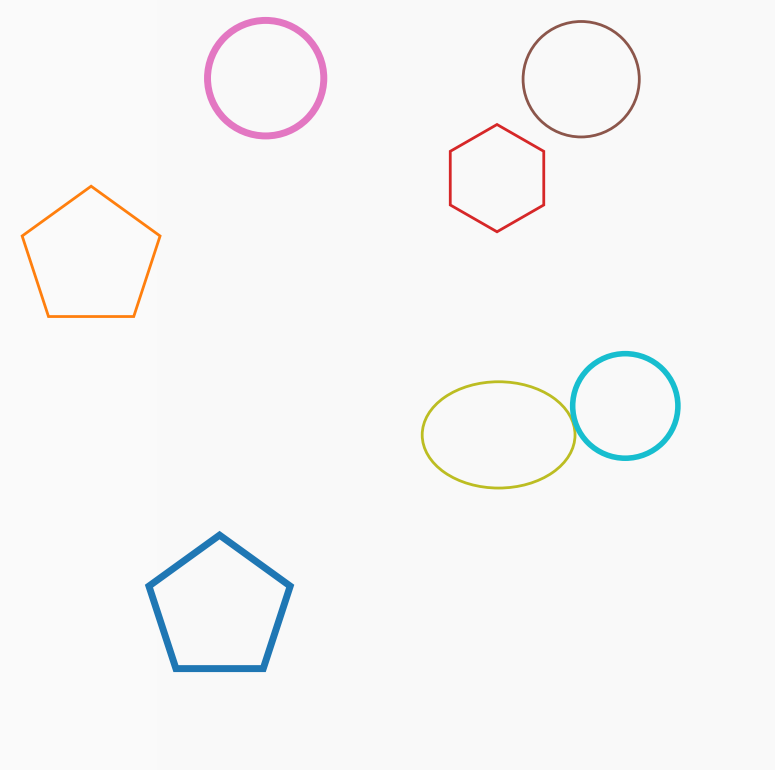[{"shape": "pentagon", "thickness": 2.5, "radius": 0.48, "center": [0.283, 0.209]}, {"shape": "pentagon", "thickness": 1, "radius": 0.47, "center": [0.118, 0.665]}, {"shape": "hexagon", "thickness": 1, "radius": 0.35, "center": [0.641, 0.769]}, {"shape": "circle", "thickness": 1, "radius": 0.37, "center": [0.75, 0.897]}, {"shape": "circle", "thickness": 2.5, "radius": 0.38, "center": [0.343, 0.898]}, {"shape": "oval", "thickness": 1, "radius": 0.49, "center": [0.643, 0.435]}, {"shape": "circle", "thickness": 2, "radius": 0.34, "center": [0.807, 0.473]}]